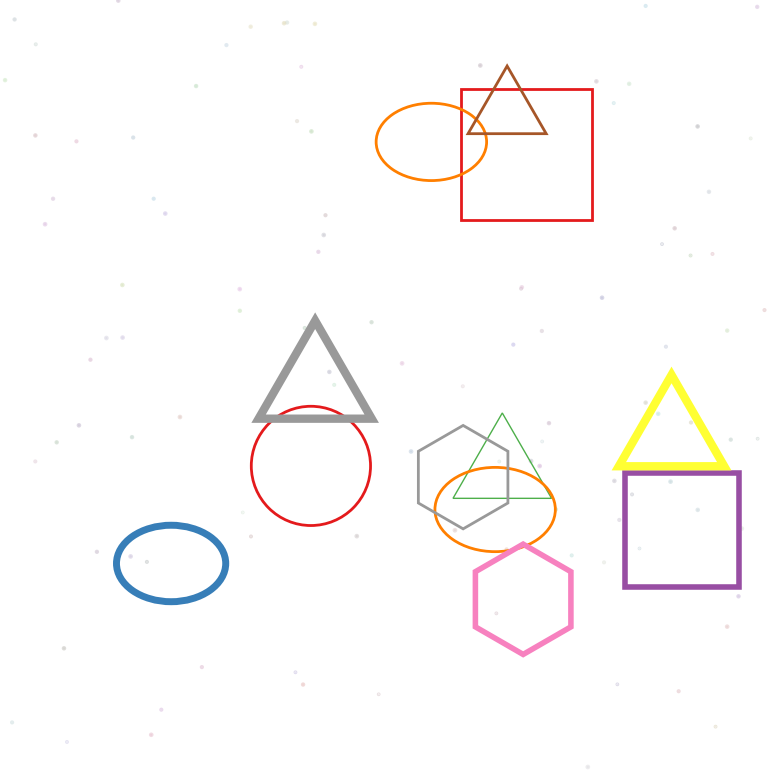[{"shape": "circle", "thickness": 1, "radius": 0.39, "center": [0.404, 0.395]}, {"shape": "square", "thickness": 1, "radius": 0.43, "center": [0.683, 0.8]}, {"shape": "oval", "thickness": 2.5, "radius": 0.35, "center": [0.222, 0.268]}, {"shape": "triangle", "thickness": 0.5, "radius": 0.37, "center": [0.652, 0.39]}, {"shape": "square", "thickness": 2, "radius": 0.37, "center": [0.886, 0.312]}, {"shape": "oval", "thickness": 1, "radius": 0.39, "center": [0.643, 0.338]}, {"shape": "oval", "thickness": 1, "radius": 0.36, "center": [0.56, 0.816]}, {"shape": "triangle", "thickness": 3, "radius": 0.4, "center": [0.872, 0.434]}, {"shape": "triangle", "thickness": 1, "radius": 0.29, "center": [0.659, 0.856]}, {"shape": "hexagon", "thickness": 2, "radius": 0.36, "center": [0.679, 0.222]}, {"shape": "triangle", "thickness": 3, "radius": 0.42, "center": [0.409, 0.499]}, {"shape": "hexagon", "thickness": 1, "radius": 0.34, "center": [0.601, 0.38]}]